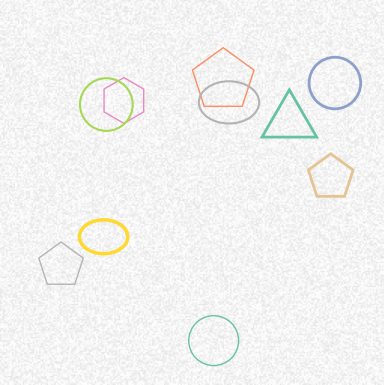[{"shape": "triangle", "thickness": 2, "radius": 0.41, "center": [0.752, 0.685]}, {"shape": "circle", "thickness": 1, "radius": 0.32, "center": [0.555, 0.115]}, {"shape": "pentagon", "thickness": 1, "radius": 0.42, "center": [0.58, 0.792]}, {"shape": "circle", "thickness": 2, "radius": 0.34, "center": [0.87, 0.784]}, {"shape": "hexagon", "thickness": 1, "radius": 0.3, "center": [0.322, 0.739]}, {"shape": "circle", "thickness": 1.5, "radius": 0.34, "center": [0.276, 0.728]}, {"shape": "oval", "thickness": 2.5, "radius": 0.31, "center": [0.269, 0.385]}, {"shape": "pentagon", "thickness": 2, "radius": 0.31, "center": [0.859, 0.539]}, {"shape": "pentagon", "thickness": 1, "radius": 0.3, "center": [0.159, 0.311]}, {"shape": "oval", "thickness": 1.5, "radius": 0.39, "center": [0.595, 0.734]}]